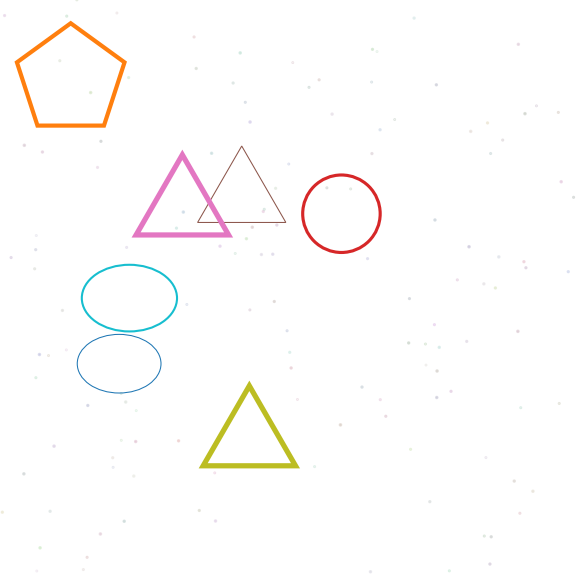[{"shape": "oval", "thickness": 0.5, "radius": 0.36, "center": [0.206, 0.369]}, {"shape": "pentagon", "thickness": 2, "radius": 0.49, "center": [0.122, 0.861]}, {"shape": "circle", "thickness": 1.5, "radius": 0.34, "center": [0.591, 0.629]}, {"shape": "triangle", "thickness": 0.5, "radius": 0.44, "center": [0.419, 0.658]}, {"shape": "triangle", "thickness": 2.5, "radius": 0.46, "center": [0.316, 0.639]}, {"shape": "triangle", "thickness": 2.5, "radius": 0.46, "center": [0.432, 0.239]}, {"shape": "oval", "thickness": 1, "radius": 0.41, "center": [0.224, 0.483]}]